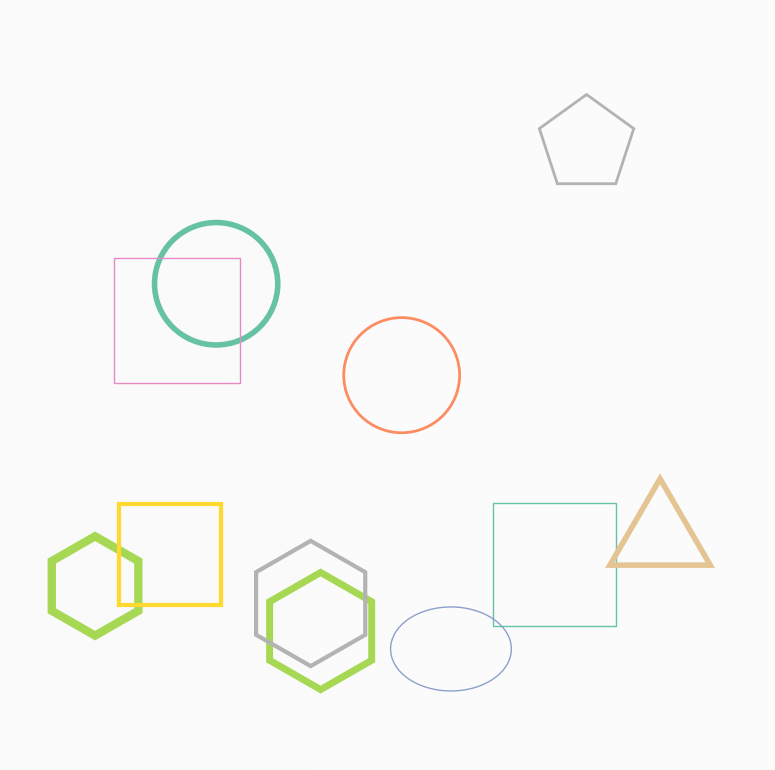[{"shape": "circle", "thickness": 2, "radius": 0.4, "center": [0.279, 0.631]}, {"shape": "square", "thickness": 0.5, "radius": 0.4, "center": [0.715, 0.267]}, {"shape": "circle", "thickness": 1, "radius": 0.37, "center": [0.518, 0.513]}, {"shape": "oval", "thickness": 0.5, "radius": 0.39, "center": [0.582, 0.157]}, {"shape": "square", "thickness": 0.5, "radius": 0.41, "center": [0.229, 0.584]}, {"shape": "hexagon", "thickness": 2.5, "radius": 0.38, "center": [0.414, 0.18]}, {"shape": "hexagon", "thickness": 3, "radius": 0.32, "center": [0.123, 0.239]}, {"shape": "square", "thickness": 1.5, "radius": 0.33, "center": [0.219, 0.28]}, {"shape": "triangle", "thickness": 2, "radius": 0.37, "center": [0.852, 0.303]}, {"shape": "pentagon", "thickness": 1, "radius": 0.32, "center": [0.757, 0.813]}, {"shape": "hexagon", "thickness": 1.5, "radius": 0.41, "center": [0.401, 0.216]}]